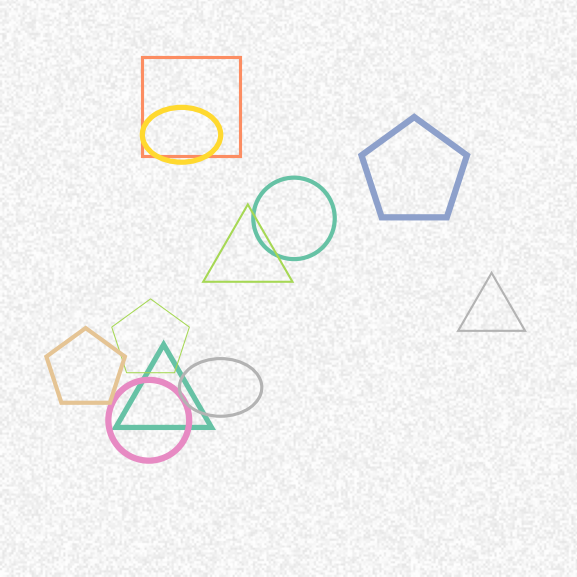[{"shape": "triangle", "thickness": 2.5, "radius": 0.48, "center": [0.283, 0.307]}, {"shape": "circle", "thickness": 2, "radius": 0.35, "center": [0.509, 0.621]}, {"shape": "square", "thickness": 1.5, "radius": 0.42, "center": [0.331, 0.815]}, {"shape": "pentagon", "thickness": 3, "radius": 0.48, "center": [0.717, 0.7]}, {"shape": "circle", "thickness": 3, "radius": 0.35, "center": [0.258, 0.271]}, {"shape": "triangle", "thickness": 1, "radius": 0.45, "center": [0.429, 0.556]}, {"shape": "pentagon", "thickness": 0.5, "radius": 0.35, "center": [0.261, 0.411]}, {"shape": "oval", "thickness": 2.5, "radius": 0.34, "center": [0.314, 0.766]}, {"shape": "pentagon", "thickness": 2, "radius": 0.36, "center": [0.148, 0.36]}, {"shape": "triangle", "thickness": 1, "radius": 0.33, "center": [0.851, 0.46]}, {"shape": "oval", "thickness": 1.5, "radius": 0.36, "center": [0.382, 0.328]}]